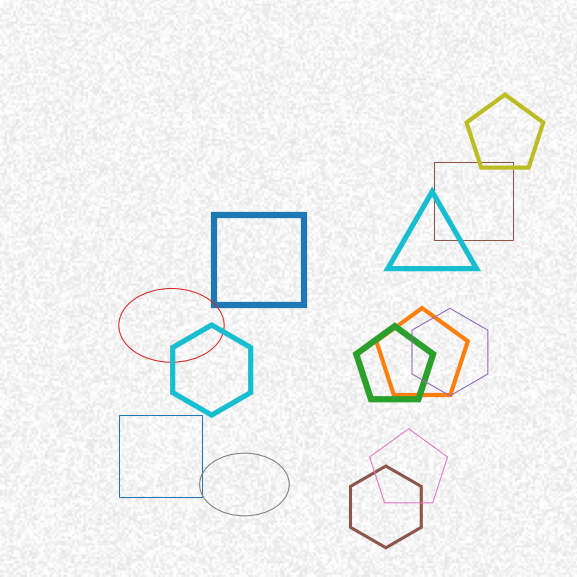[{"shape": "square", "thickness": 0.5, "radius": 0.36, "center": [0.278, 0.209]}, {"shape": "square", "thickness": 3, "radius": 0.39, "center": [0.449, 0.549]}, {"shape": "pentagon", "thickness": 2, "radius": 0.42, "center": [0.731, 0.382]}, {"shape": "pentagon", "thickness": 3, "radius": 0.35, "center": [0.683, 0.364]}, {"shape": "oval", "thickness": 0.5, "radius": 0.46, "center": [0.297, 0.436]}, {"shape": "hexagon", "thickness": 0.5, "radius": 0.38, "center": [0.779, 0.389]}, {"shape": "square", "thickness": 0.5, "radius": 0.34, "center": [0.82, 0.651]}, {"shape": "hexagon", "thickness": 1.5, "radius": 0.35, "center": [0.668, 0.121]}, {"shape": "pentagon", "thickness": 0.5, "radius": 0.35, "center": [0.708, 0.186]}, {"shape": "oval", "thickness": 0.5, "radius": 0.39, "center": [0.423, 0.16]}, {"shape": "pentagon", "thickness": 2, "radius": 0.35, "center": [0.874, 0.765]}, {"shape": "hexagon", "thickness": 2.5, "radius": 0.39, "center": [0.367, 0.358]}, {"shape": "triangle", "thickness": 2.5, "radius": 0.44, "center": [0.748, 0.578]}]